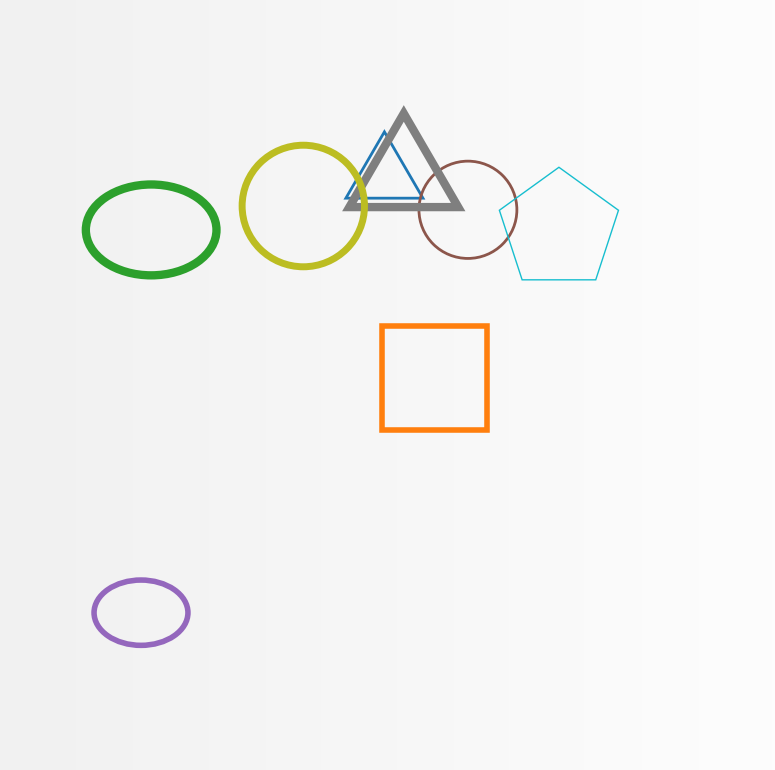[{"shape": "triangle", "thickness": 1, "radius": 0.29, "center": [0.496, 0.771]}, {"shape": "square", "thickness": 2, "radius": 0.34, "center": [0.56, 0.51]}, {"shape": "oval", "thickness": 3, "radius": 0.42, "center": [0.195, 0.701]}, {"shape": "oval", "thickness": 2, "radius": 0.3, "center": [0.182, 0.204]}, {"shape": "circle", "thickness": 1, "radius": 0.32, "center": [0.604, 0.728]}, {"shape": "triangle", "thickness": 3, "radius": 0.41, "center": [0.521, 0.772]}, {"shape": "circle", "thickness": 2.5, "radius": 0.39, "center": [0.391, 0.732]}, {"shape": "pentagon", "thickness": 0.5, "radius": 0.4, "center": [0.721, 0.702]}]